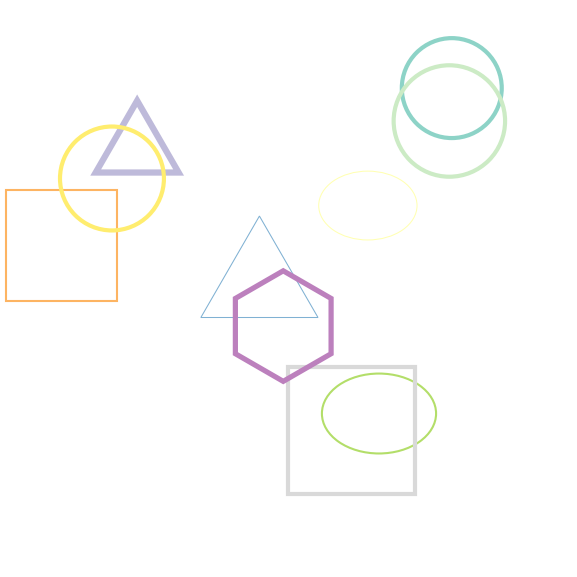[{"shape": "circle", "thickness": 2, "radius": 0.43, "center": [0.782, 0.847]}, {"shape": "oval", "thickness": 0.5, "radius": 0.43, "center": [0.637, 0.643]}, {"shape": "triangle", "thickness": 3, "radius": 0.41, "center": [0.237, 0.742]}, {"shape": "triangle", "thickness": 0.5, "radius": 0.59, "center": [0.449, 0.508]}, {"shape": "square", "thickness": 1, "radius": 0.48, "center": [0.106, 0.575]}, {"shape": "oval", "thickness": 1, "radius": 0.49, "center": [0.656, 0.283]}, {"shape": "square", "thickness": 2, "radius": 0.55, "center": [0.608, 0.254]}, {"shape": "hexagon", "thickness": 2.5, "radius": 0.48, "center": [0.49, 0.434]}, {"shape": "circle", "thickness": 2, "radius": 0.48, "center": [0.778, 0.79]}, {"shape": "circle", "thickness": 2, "radius": 0.45, "center": [0.194, 0.69]}]